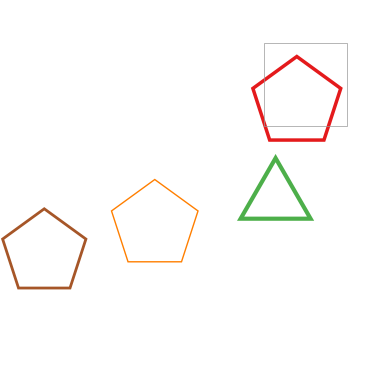[{"shape": "pentagon", "thickness": 2.5, "radius": 0.6, "center": [0.771, 0.733]}, {"shape": "triangle", "thickness": 3, "radius": 0.52, "center": [0.716, 0.484]}, {"shape": "pentagon", "thickness": 1, "radius": 0.59, "center": [0.402, 0.416]}, {"shape": "pentagon", "thickness": 2, "radius": 0.57, "center": [0.115, 0.344]}, {"shape": "square", "thickness": 0.5, "radius": 0.54, "center": [0.793, 0.781]}]